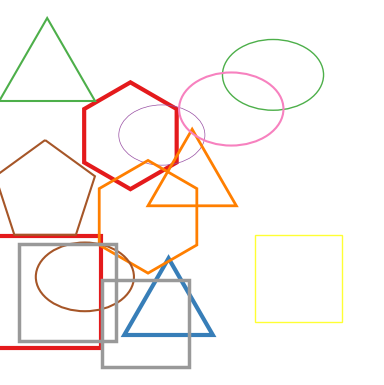[{"shape": "hexagon", "thickness": 3, "radius": 0.69, "center": [0.339, 0.647]}, {"shape": "square", "thickness": 3, "radius": 0.73, "center": [0.117, 0.242]}, {"shape": "triangle", "thickness": 3, "radius": 0.66, "center": [0.438, 0.196]}, {"shape": "oval", "thickness": 1, "radius": 0.66, "center": [0.709, 0.806]}, {"shape": "triangle", "thickness": 1.5, "radius": 0.72, "center": [0.122, 0.81]}, {"shape": "oval", "thickness": 0.5, "radius": 0.56, "center": [0.42, 0.649]}, {"shape": "triangle", "thickness": 2, "radius": 0.66, "center": [0.499, 0.532]}, {"shape": "hexagon", "thickness": 2, "radius": 0.73, "center": [0.384, 0.437]}, {"shape": "square", "thickness": 1, "radius": 0.56, "center": [0.776, 0.277]}, {"shape": "oval", "thickness": 1.5, "radius": 0.64, "center": [0.22, 0.281]}, {"shape": "pentagon", "thickness": 1.5, "radius": 0.68, "center": [0.117, 0.5]}, {"shape": "oval", "thickness": 1.5, "radius": 0.68, "center": [0.601, 0.717]}, {"shape": "square", "thickness": 2.5, "radius": 0.63, "center": [0.176, 0.241]}, {"shape": "square", "thickness": 2.5, "radius": 0.56, "center": [0.378, 0.16]}]